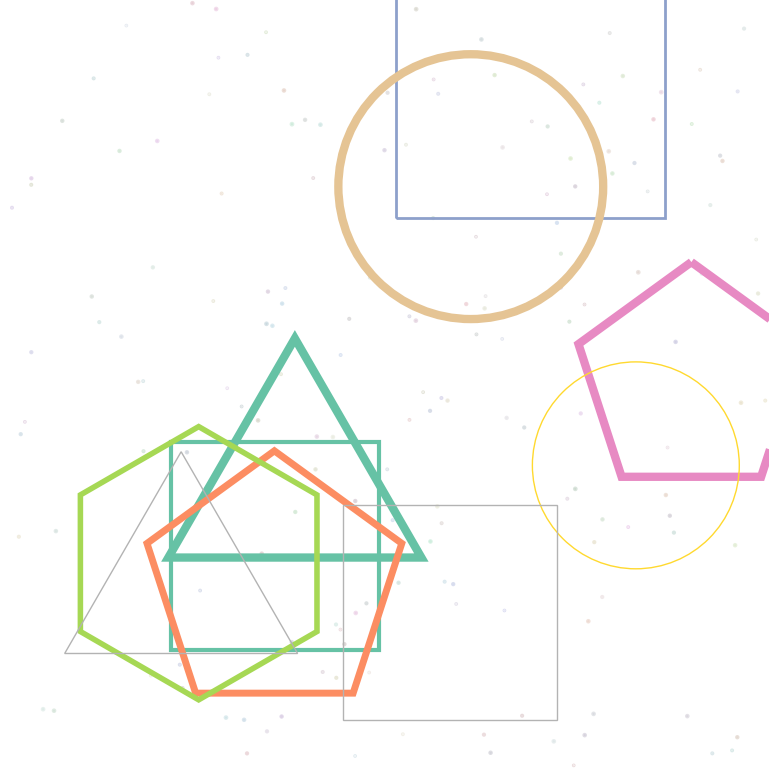[{"shape": "triangle", "thickness": 3, "radius": 0.95, "center": [0.383, 0.371]}, {"shape": "square", "thickness": 1.5, "radius": 0.68, "center": [0.357, 0.291]}, {"shape": "pentagon", "thickness": 2.5, "radius": 0.87, "center": [0.356, 0.241]}, {"shape": "square", "thickness": 1, "radius": 0.87, "center": [0.689, 0.892]}, {"shape": "pentagon", "thickness": 3, "radius": 0.77, "center": [0.898, 0.505]}, {"shape": "hexagon", "thickness": 2, "radius": 0.89, "center": [0.258, 0.269]}, {"shape": "circle", "thickness": 0.5, "radius": 0.67, "center": [0.826, 0.396]}, {"shape": "circle", "thickness": 3, "radius": 0.86, "center": [0.611, 0.758]}, {"shape": "triangle", "thickness": 0.5, "radius": 0.87, "center": [0.235, 0.239]}, {"shape": "square", "thickness": 0.5, "radius": 0.7, "center": [0.584, 0.205]}]